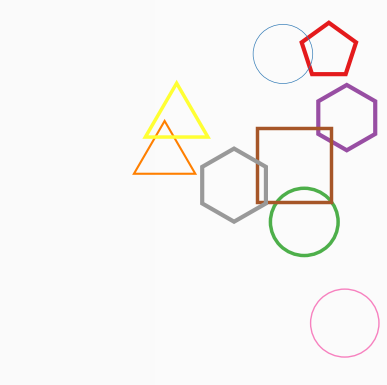[{"shape": "pentagon", "thickness": 3, "radius": 0.37, "center": [0.849, 0.867]}, {"shape": "circle", "thickness": 0.5, "radius": 0.38, "center": [0.73, 0.86]}, {"shape": "circle", "thickness": 2.5, "radius": 0.44, "center": [0.785, 0.424]}, {"shape": "hexagon", "thickness": 3, "radius": 0.42, "center": [0.895, 0.694]}, {"shape": "triangle", "thickness": 1.5, "radius": 0.46, "center": [0.425, 0.594]}, {"shape": "triangle", "thickness": 2.5, "radius": 0.47, "center": [0.456, 0.691]}, {"shape": "square", "thickness": 2.5, "radius": 0.48, "center": [0.758, 0.572]}, {"shape": "circle", "thickness": 1, "radius": 0.44, "center": [0.89, 0.161]}, {"shape": "hexagon", "thickness": 3, "radius": 0.47, "center": [0.604, 0.519]}]